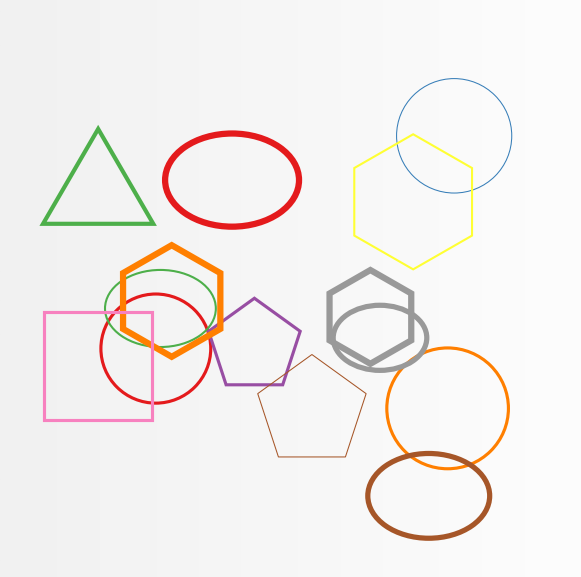[{"shape": "oval", "thickness": 3, "radius": 0.58, "center": [0.399, 0.687]}, {"shape": "circle", "thickness": 1.5, "radius": 0.47, "center": [0.268, 0.396]}, {"shape": "circle", "thickness": 0.5, "radius": 0.5, "center": [0.781, 0.764]}, {"shape": "oval", "thickness": 1, "radius": 0.48, "center": [0.276, 0.465]}, {"shape": "triangle", "thickness": 2, "radius": 0.55, "center": [0.169, 0.666]}, {"shape": "pentagon", "thickness": 1.5, "radius": 0.41, "center": [0.438, 0.4]}, {"shape": "circle", "thickness": 1.5, "radius": 0.52, "center": [0.77, 0.292]}, {"shape": "hexagon", "thickness": 3, "radius": 0.48, "center": [0.295, 0.478]}, {"shape": "hexagon", "thickness": 1, "radius": 0.58, "center": [0.711, 0.65]}, {"shape": "pentagon", "thickness": 0.5, "radius": 0.49, "center": [0.537, 0.287]}, {"shape": "oval", "thickness": 2.5, "radius": 0.52, "center": [0.738, 0.141]}, {"shape": "square", "thickness": 1.5, "radius": 0.47, "center": [0.169, 0.365]}, {"shape": "hexagon", "thickness": 3, "radius": 0.41, "center": [0.637, 0.45]}, {"shape": "oval", "thickness": 2.5, "radius": 0.4, "center": [0.654, 0.414]}]